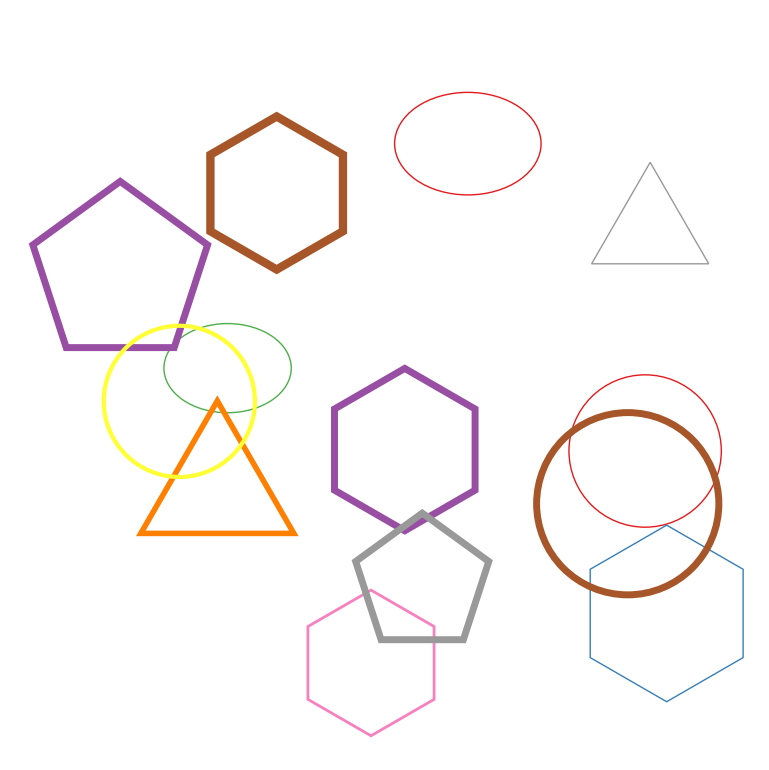[{"shape": "oval", "thickness": 0.5, "radius": 0.48, "center": [0.608, 0.813]}, {"shape": "circle", "thickness": 0.5, "radius": 0.49, "center": [0.838, 0.414]}, {"shape": "hexagon", "thickness": 0.5, "radius": 0.57, "center": [0.866, 0.203]}, {"shape": "oval", "thickness": 0.5, "radius": 0.41, "center": [0.296, 0.522]}, {"shape": "pentagon", "thickness": 2.5, "radius": 0.6, "center": [0.156, 0.645]}, {"shape": "hexagon", "thickness": 2.5, "radius": 0.53, "center": [0.526, 0.416]}, {"shape": "triangle", "thickness": 2, "radius": 0.57, "center": [0.282, 0.365]}, {"shape": "circle", "thickness": 1.5, "radius": 0.49, "center": [0.233, 0.479]}, {"shape": "hexagon", "thickness": 3, "radius": 0.5, "center": [0.359, 0.749]}, {"shape": "circle", "thickness": 2.5, "radius": 0.59, "center": [0.815, 0.346]}, {"shape": "hexagon", "thickness": 1, "radius": 0.47, "center": [0.482, 0.139]}, {"shape": "triangle", "thickness": 0.5, "radius": 0.44, "center": [0.844, 0.701]}, {"shape": "pentagon", "thickness": 2.5, "radius": 0.45, "center": [0.548, 0.243]}]